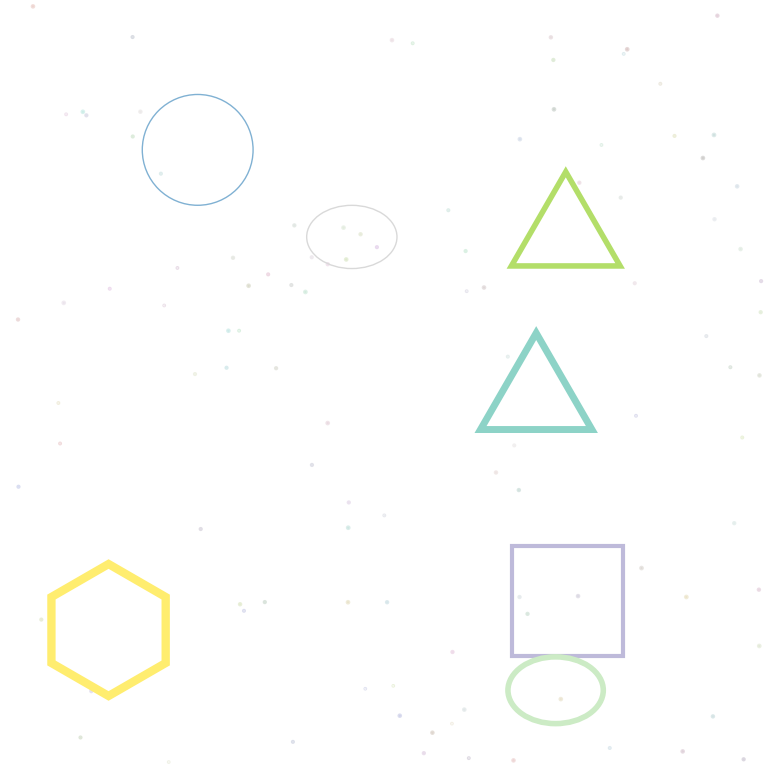[{"shape": "triangle", "thickness": 2.5, "radius": 0.42, "center": [0.696, 0.484]}, {"shape": "square", "thickness": 1.5, "radius": 0.36, "center": [0.737, 0.219]}, {"shape": "circle", "thickness": 0.5, "radius": 0.36, "center": [0.257, 0.805]}, {"shape": "triangle", "thickness": 2, "radius": 0.41, "center": [0.735, 0.695]}, {"shape": "oval", "thickness": 0.5, "radius": 0.29, "center": [0.457, 0.692]}, {"shape": "oval", "thickness": 2, "radius": 0.31, "center": [0.722, 0.104]}, {"shape": "hexagon", "thickness": 3, "radius": 0.43, "center": [0.141, 0.182]}]